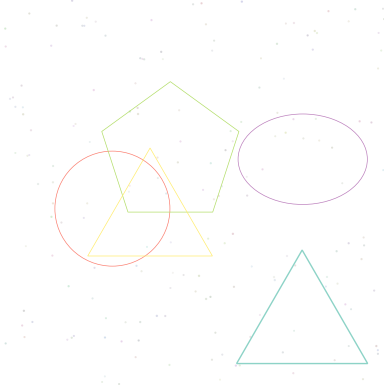[{"shape": "triangle", "thickness": 1, "radius": 0.98, "center": [0.785, 0.154]}, {"shape": "circle", "thickness": 0.5, "radius": 0.75, "center": [0.292, 0.458]}, {"shape": "pentagon", "thickness": 0.5, "radius": 0.94, "center": [0.442, 0.601]}, {"shape": "oval", "thickness": 0.5, "radius": 0.84, "center": [0.786, 0.586]}, {"shape": "triangle", "thickness": 0.5, "radius": 0.93, "center": [0.39, 0.429]}]